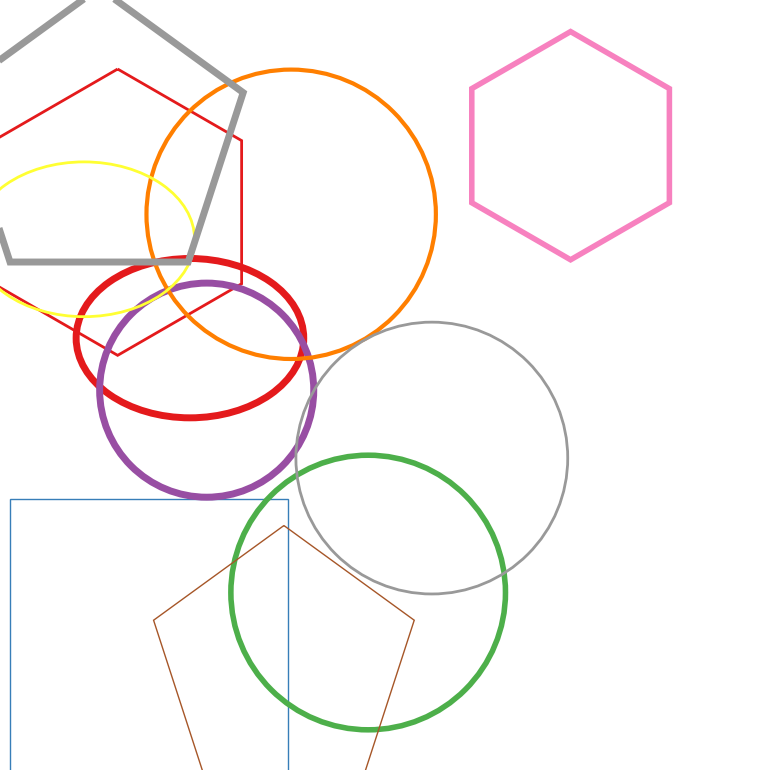[{"shape": "oval", "thickness": 2.5, "radius": 0.74, "center": [0.247, 0.561]}, {"shape": "hexagon", "thickness": 1, "radius": 0.93, "center": [0.153, 0.724]}, {"shape": "square", "thickness": 0.5, "radius": 0.9, "center": [0.194, 0.171]}, {"shape": "circle", "thickness": 2, "radius": 0.89, "center": [0.478, 0.231]}, {"shape": "circle", "thickness": 2.5, "radius": 0.7, "center": [0.268, 0.493]}, {"shape": "circle", "thickness": 1.5, "radius": 0.94, "center": [0.378, 0.722]}, {"shape": "oval", "thickness": 1, "radius": 0.72, "center": [0.109, 0.689]}, {"shape": "pentagon", "thickness": 0.5, "radius": 0.89, "center": [0.369, 0.14]}, {"shape": "hexagon", "thickness": 2, "radius": 0.74, "center": [0.741, 0.811]}, {"shape": "circle", "thickness": 1, "radius": 0.88, "center": [0.561, 0.405]}, {"shape": "pentagon", "thickness": 2.5, "radius": 0.98, "center": [0.129, 0.819]}]